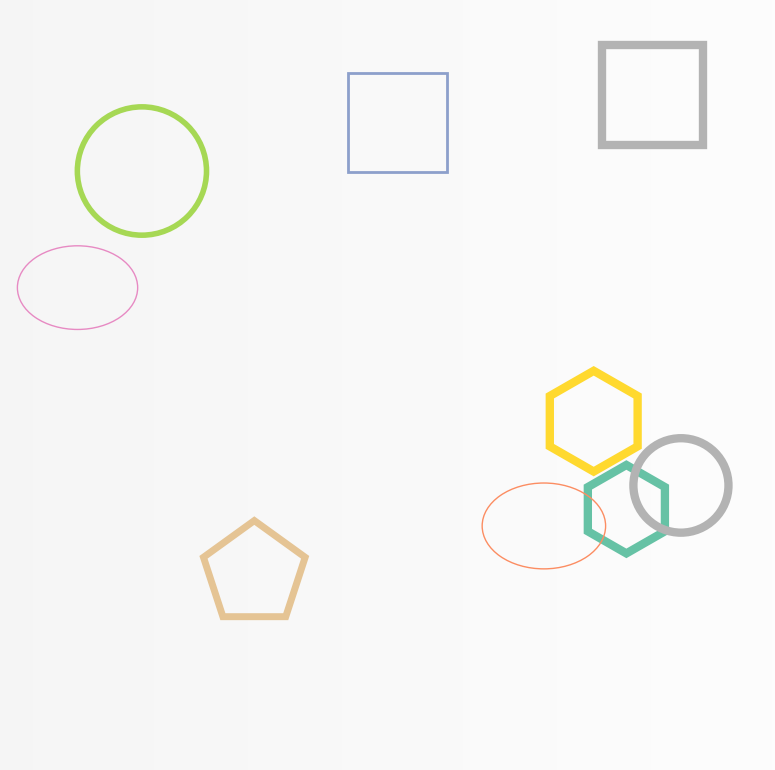[{"shape": "hexagon", "thickness": 3, "radius": 0.29, "center": [0.808, 0.339]}, {"shape": "oval", "thickness": 0.5, "radius": 0.4, "center": [0.702, 0.317]}, {"shape": "square", "thickness": 1, "radius": 0.32, "center": [0.513, 0.841]}, {"shape": "oval", "thickness": 0.5, "radius": 0.39, "center": [0.1, 0.626]}, {"shape": "circle", "thickness": 2, "radius": 0.42, "center": [0.183, 0.778]}, {"shape": "hexagon", "thickness": 3, "radius": 0.33, "center": [0.766, 0.453]}, {"shape": "pentagon", "thickness": 2.5, "radius": 0.34, "center": [0.328, 0.255]}, {"shape": "square", "thickness": 3, "radius": 0.33, "center": [0.842, 0.877]}, {"shape": "circle", "thickness": 3, "radius": 0.31, "center": [0.879, 0.37]}]